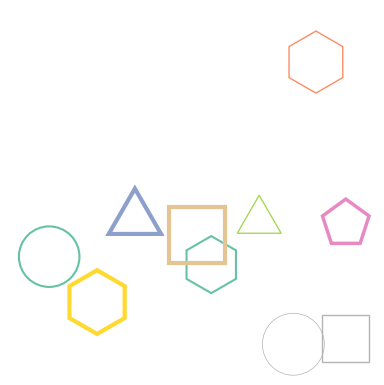[{"shape": "hexagon", "thickness": 1.5, "radius": 0.37, "center": [0.549, 0.313]}, {"shape": "circle", "thickness": 1.5, "radius": 0.39, "center": [0.128, 0.333]}, {"shape": "hexagon", "thickness": 1, "radius": 0.4, "center": [0.821, 0.839]}, {"shape": "triangle", "thickness": 3, "radius": 0.39, "center": [0.35, 0.432]}, {"shape": "pentagon", "thickness": 2.5, "radius": 0.32, "center": [0.898, 0.419]}, {"shape": "triangle", "thickness": 1, "radius": 0.33, "center": [0.673, 0.427]}, {"shape": "hexagon", "thickness": 3, "radius": 0.41, "center": [0.252, 0.215]}, {"shape": "square", "thickness": 3, "radius": 0.37, "center": [0.511, 0.39]}, {"shape": "square", "thickness": 1, "radius": 0.3, "center": [0.898, 0.121]}, {"shape": "circle", "thickness": 0.5, "radius": 0.4, "center": [0.762, 0.106]}]